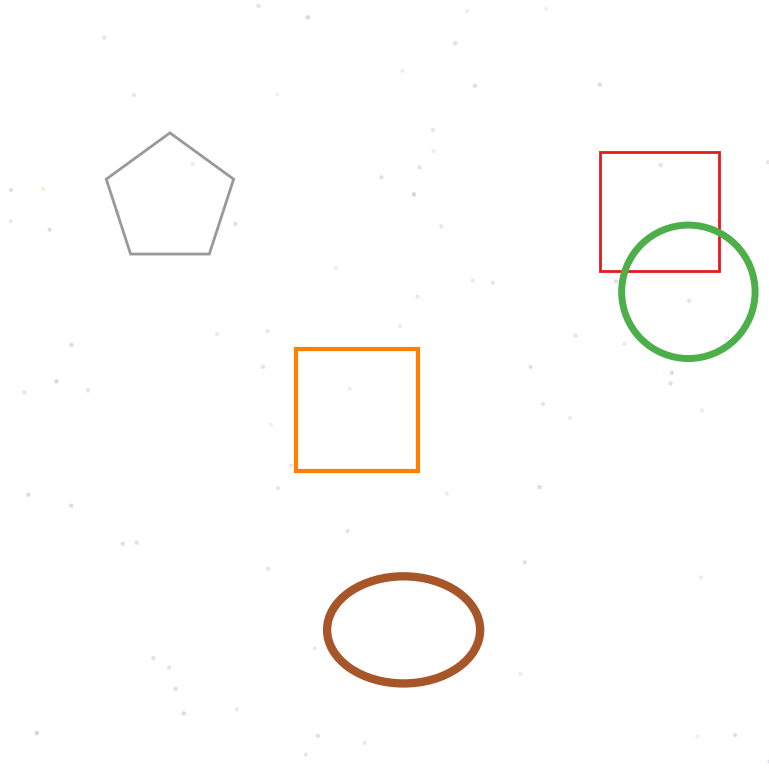[{"shape": "square", "thickness": 1, "radius": 0.39, "center": [0.857, 0.726]}, {"shape": "circle", "thickness": 2.5, "radius": 0.43, "center": [0.894, 0.621]}, {"shape": "square", "thickness": 1.5, "radius": 0.4, "center": [0.464, 0.467]}, {"shape": "oval", "thickness": 3, "radius": 0.5, "center": [0.524, 0.182]}, {"shape": "pentagon", "thickness": 1, "radius": 0.43, "center": [0.221, 0.74]}]